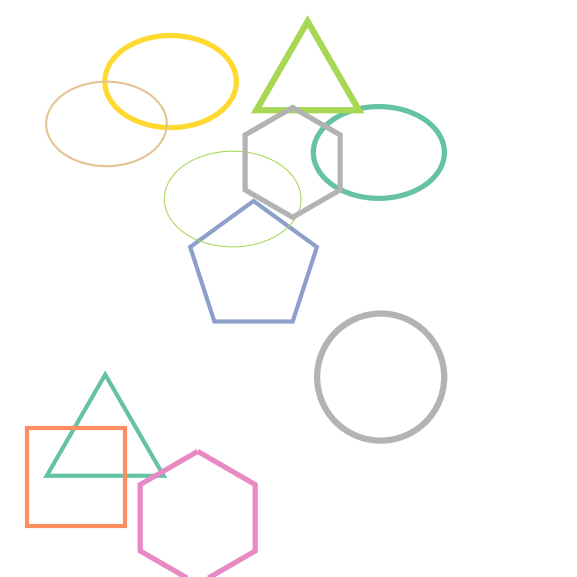[{"shape": "oval", "thickness": 2.5, "radius": 0.57, "center": [0.656, 0.735]}, {"shape": "triangle", "thickness": 2, "radius": 0.58, "center": [0.182, 0.234]}, {"shape": "square", "thickness": 2, "radius": 0.43, "center": [0.131, 0.173]}, {"shape": "pentagon", "thickness": 2, "radius": 0.58, "center": [0.439, 0.536]}, {"shape": "hexagon", "thickness": 2.5, "radius": 0.57, "center": [0.342, 0.103]}, {"shape": "oval", "thickness": 0.5, "radius": 0.59, "center": [0.403, 0.654]}, {"shape": "triangle", "thickness": 3, "radius": 0.51, "center": [0.533, 0.86]}, {"shape": "oval", "thickness": 2.5, "radius": 0.57, "center": [0.295, 0.858]}, {"shape": "oval", "thickness": 1, "radius": 0.52, "center": [0.184, 0.785]}, {"shape": "hexagon", "thickness": 2.5, "radius": 0.48, "center": [0.507, 0.718]}, {"shape": "circle", "thickness": 3, "radius": 0.55, "center": [0.659, 0.346]}]